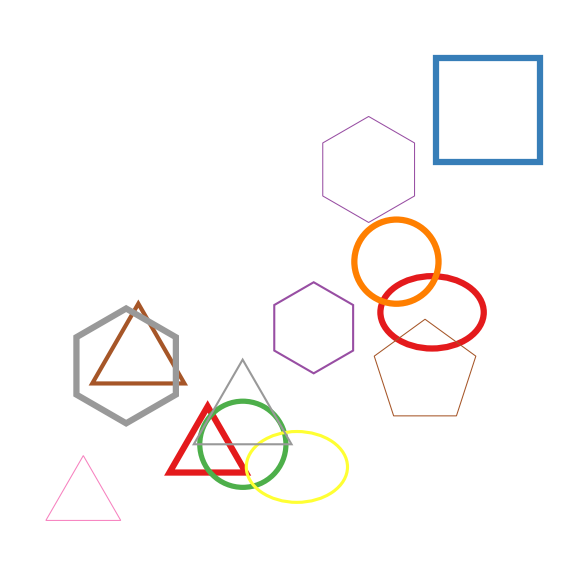[{"shape": "oval", "thickness": 3, "radius": 0.45, "center": [0.748, 0.458]}, {"shape": "triangle", "thickness": 3, "radius": 0.38, "center": [0.36, 0.219]}, {"shape": "square", "thickness": 3, "radius": 0.45, "center": [0.845, 0.809]}, {"shape": "circle", "thickness": 2.5, "radius": 0.37, "center": [0.421, 0.23]}, {"shape": "hexagon", "thickness": 1, "radius": 0.39, "center": [0.543, 0.432]}, {"shape": "hexagon", "thickness": 0.5, "radius": 0.46, "center": [0.638, 0.706]}, {"shape": "circle", "thickness": 3, "radius": 0.36, "center": [0.686, 0.546]}, {"shape": "oval", "thickness": 1.5, "radius": 0.44, "center": [0.514, 0.191]}, {"shape": "triangle", "thickness": 2, "radius": 0.46, "center": [0.24, 0.381]}, {"shape": "pentagon", "thickness": 0.5, "radius": 0.46, "center": [0.736, 0.354]}, {"shape": "triangle", "thickness": 0.5, "radius": 0.37, "center": [0.144, 0.135]}, {"shape": "hexagon", "thickness": 3, "radius": 0.5, "center": [0.218, 0.366]}, {"shape": "triangle", "thickness": 1, "radius": 0.49, "center": [0.42, 0.279]}]